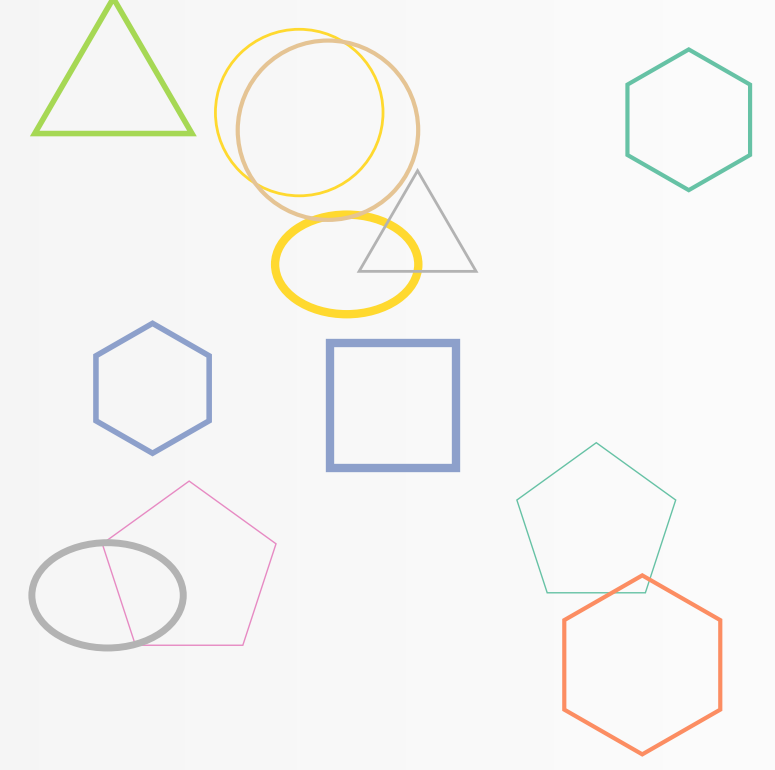[{"shape": "hexagon", "thickness": 1.5, "radius": 0.46, "center": [0.889, 0.844]}, {"shape": "pentagon", "thickness": 0.5, "radius": 0.54, "center": [0.769, 0.317]}, {"shape": "hexagon", "thickness": 1.5, "radius": 0.58, "center": [0.829, 0.137]}, {"shape": "square", "thickness": 3, "radius": 0.41, "center": [0.507, 0.474]}, {"shape": "hexagon", "thickness": 2, "radius": 0.42, "center": [0.197, 0.496]}, {"shape": "pentagon", "thickness": 0.5, "radius": 0.59, "center": [0.244, 0.257]}, {"shape": "triangle", "thickness": 2, "radius": 0.59, "center": [0.146, 0.885]}, {"shape": "oval", "thickness": 3, "radius": 0.46, "center": [0.447, 0.657]}, {"shape": "circle", "thickness": 1, "radius": 0.54, "center": [0.386, 0.854]}, {"shape": "circle", "thickness": 1.5, "radius": 0.58, "center": [0.423, 0.831]}, {"shape": "oval", "thickness": 2.5, "radius": 0.49, "center": [0.139, 0.227]}, {"shape": "triangle", "thickness": 1, "radius": 0.44, "center": [0.539, 0.691]}]